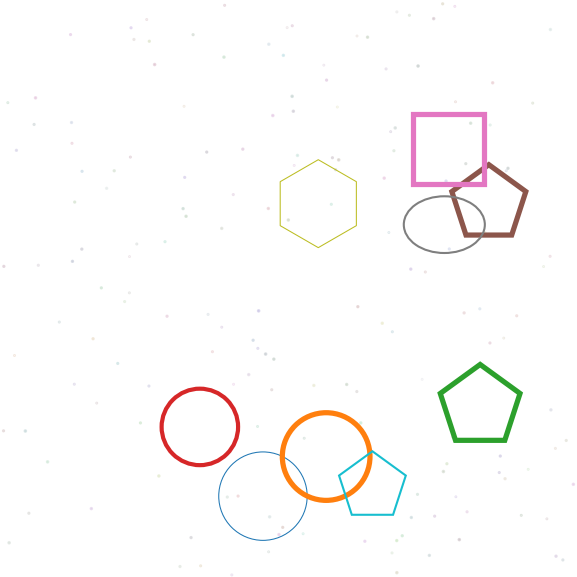[{"shape": "circle", "thickness": 0.5, "radius": 0.38, "center": [0.455, 0.14]}, {"shape": "circle", "thickness": 2.5, "radius": 0.38, "center": [0.565, 0.209]}, {"shape": "pentagon", "thickness": 2.5, "radius": 0.36, "center": [0.831, 0.295]}, {"shape": "circle", "thickness": 2, "radius": 0.33, "center": [0.346, 0.26]}, {"shape": "pentagon", "thickness": 2.5, "radius": 0.34, "center": [0.846, 0.647]}, {"shape": "square", "thickness": 2.5, "radius": 0.3, "center": [0.777, 0.741]}, {"shape": "oval", "thickness": 1, "radius": 0.35, "center": [0.769, 0.61]}, {"shape": "hexagon", "thickness": 0.5, "radius": 0.38, "center": [0.551, 0.646]}, {"shape": "pentagon", "thickness": 1, "radius": 0.3, "center": [0.645, 0.157]}]